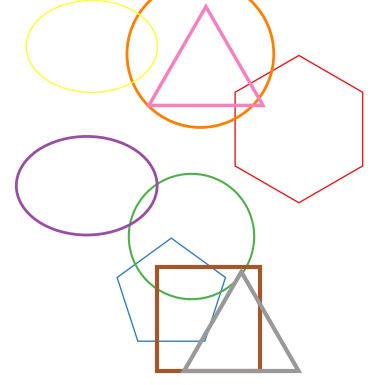[{"shape": "hexagon", "thickness": 1, "radius": 0.96, "center": [0.776, 0.665]}, {"shape": "pentagon", "thickness": 1, "radius": 0.74, "center": [0.445, 0.234]}, {"shape": "circle", "thickness": 1.5, "radius": 0.81, "center": [0.497, 0.386]}, {"shape": "oval", "thickness": 2, "radius": 0.91, "center": [0.225, 0.518]}, {"shape": "circle", "thickness": 2, "radius": 0.95, "center": [0.52, 0.86]}, {"shape": "oval", "thickness": 1, "radius": 0.85, "center": [0.239, 0.88]}, {"shape": "square", "thickness": 3, "radius": 0.67, "center": [0.541, 0.172]}, {"shape": "triangle", "thickness": 2.5, "radius": 0.86, "center": [0.535, 0.812]}, {"shape": "triangle", "thickness": 3, "radius": 0.86, "center": [0.627, 0.122]}]